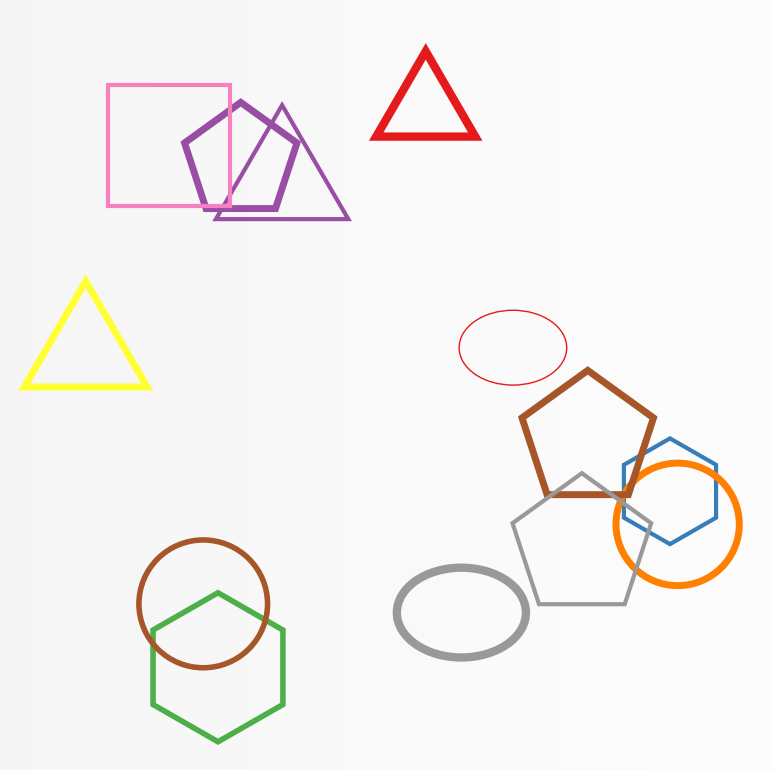[{"shape": "oval", "thickness": 0.5, "radius": 0.35, "center": [0.662, 0.548]}, {"shape": "triangle", "thickness": 3, "radius": 0.37, "center": [0.549, 0.86]}, {"shape": "hexagon", "thickness": 1.5, "radius": 0.34, "center": [0.864, 0.362]}, {"shape": "hexagon", "thickness": 2, "radius": 0.48, "center": [0.281, 0.133]}, {"shape": "pentagon", "thickness": 2.5, "radius": 0.38, "center": [0.311, 0.791]}, {"shape": "triangle", "thickness": 1.5, "radius": 0.49, "center": [0.364, 0.765]}, {"shape": "circle", "thickness": 2.5, "radius": 0.4, "center": [0.874, 0.319]}, {"shape": "triangle", "thickness": 2.5, "radius": 0.46, "center": [0.111, 0.543]}, {"shape": "pentagon", "thickness": 2.5, "radius": 0.45, "center": [0.758, 0.43]}, {"shape": "circle", "thickness": 2, "radius": 0.41, "center": [0.262, 0.216]}, {"shape": "square", "thickness": 1.5, "radius": 0.39, "center": [0.218, 0.81]}, {"shape": "pentagon", "thickness": 1.5, "radius": 0.47, "center": [0.751, 0.291]}, {"shape": "oval", "thickness": 3, "radius": 0.42, "center": [0.595, 0.204]}]